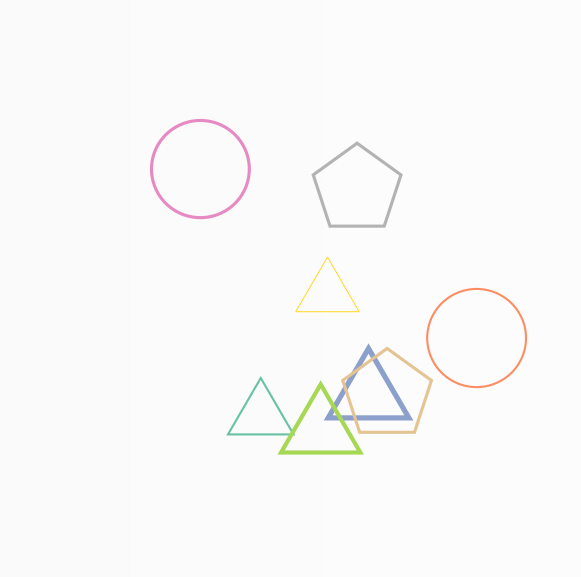[{"shape": "triangle", "thickness": 1, "radius": 0.33, "center": [0.449, 0.279]}, {"shape": "circle", "thickness": 1, "radius": 0.43, "center": [0.82, 0.414]}, {"shape": "triangle", "thickness": 2.5, "radius": 0.4, "center": [0.634, 0.316]}, {"shape": "circle", "thickness": 1.5, "radius": 0.42, "center": [0.345, 0.706]}, {"shape": "triangle", "thickness": 2, "radius": 0.39, "center": [0.552, 0.255]}, {"shape": "triangle", "thickness": 0.5, "radius": 0.32, "center": [0.563, 0.491]}, {"shape": "pentagon", "thickness": 1.5, "radius": 0.4, "center": [0.666, 0.315]}, {"shape": "pentagon", "thickness": 1.5, "radius": 0.4, "center": [0.614, 0.672]}]